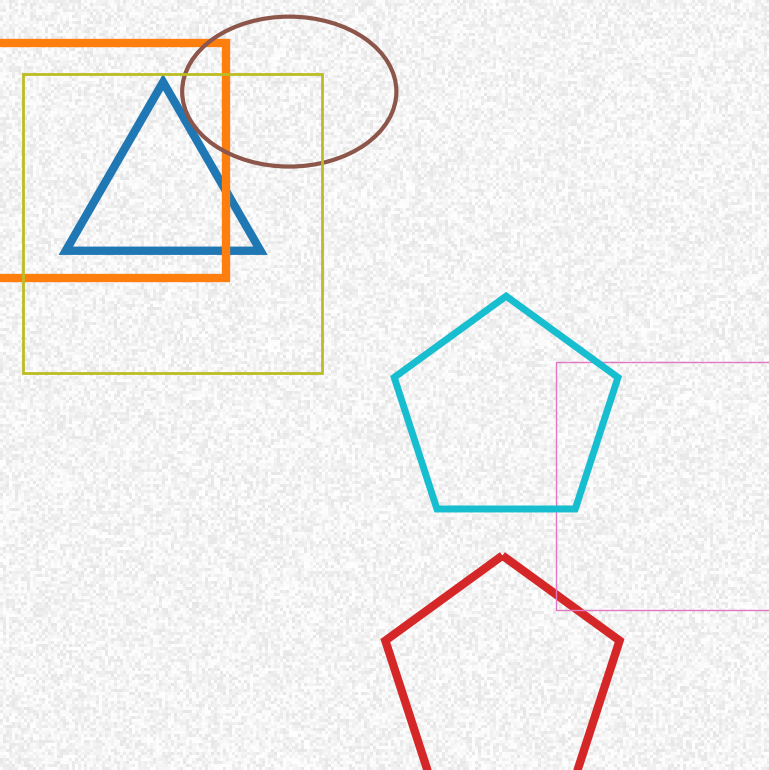[{"shape": "triangle", "thickness": 3, "radius": 0.73, "center": [0.212, 0.747]}, {"shape": "square", "thickness": 3, "radius": 0.76, "center": [0.14, 0.792]}, {"shape": "pentagon", "thickness": 3, "radius": 0.8, "center": [0.653, 0.119]}, {"shape": "oval", "thickness": 1.5, "radius": 0.7, "center": [0.376, 0.881]}, {"shape": "square", "thickness": 0.5, "radius": 0.81, "center": [0.883, 0.369]}, {"shape": "square", "thickness": 1, "radius": 0.97, "center": [0.224, 0.71]}, {"shape": "pentagon", "thickness": 2.5, "radius": 0.76, "center": [0.657, 0.463]}]